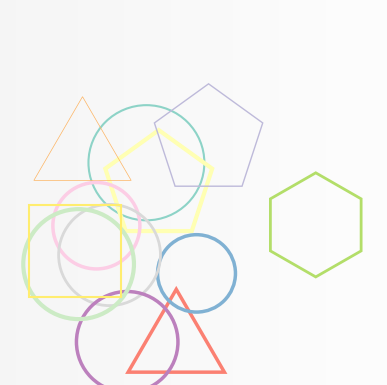[{"shape": "circle", "thickness": 1.5, "radius": 0.75, "center": [0.378, 0.577]}, {"shape": "pentagon", "thickness": 3, "radius": 0.72, "center": [0.41, 0.517]}, {"shape": "pentagon", "thickness": 1, "radius": 0.73, "center": [0.538, 0.635]}, {"shape": "triangle", "thickness": 2.5, "radius": 0.72, "center": [0.455, 0.105]}, {"shape": "circle", "thickness": 2.5, "radius": 0.5, "center": [0.507, 0.29]}, {"shape": "triangle", "thickness": 0.5, "radius": 0.72, "center": [0.213, 0.604]}, {"shape": "hexagon", "thickness": 2, "radius": 0.68, "center": [0.815, 0.416]}, {"shape": "circle", "thickness": 2.5, "radius": 0.56, "center": [0.249, 0.414]}, {"shape": "circle", "thickness": 2, "radius": 0.66, "center": [0.283, 0.338]}, {"shape": "circle", "thickness": 2.5, "radius": 0.65, "center": [0.328, 0.112]}, {"shape": "circle", "thickness": 3, "radius": 0.71, "center": [0.203, 0.314]}, {"shape": "square", "thickness": 1.5, "radius": 0.59, "center": [0.193, 0.348]}]